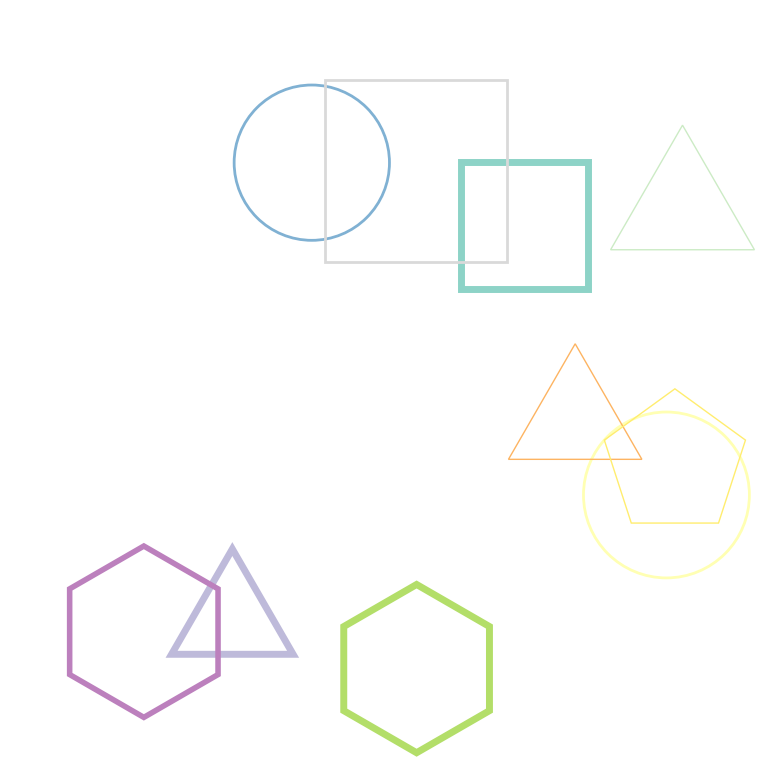[{"shape": "square", "thickness": 2.5, "radius": 0.41, "center": [0.681, 0.707]}, {"shape": "circle", "thickness": 1, "radius": 0.54, "center": [0.866, 0.357]}, {"shape": "triangle", "thickness": 2.5, "radius": 0.46, "center": [0.302, 0.196]}, {"shape": "circle", "thickness": 1, "radius": 0.5, "center": [0.405, 0.789]}, {"shape": "triangle", "thickness": 0.5, "radius": 0.5, "center": [0.747, 0.453]}, {"shape": "hexagon", "thickness": 2.5, "radius": 0.55, "center": [0.541, 0.132]}, {"shape": "square", "thickness": 1, "radius": 0.59, "center": [0.541, 0.778]}, {"shape": "hexagon", "thickness": 2, "radius": 0.56, "center": [0.187, 0.18]}, {"shape": "triangle", "thickness": 0.5, "radius": 0.54, "center": [0.886, 0.73]}, {"shape": "pentagon", "thickness": 0.5, "radius": 0.48, "center": [0.876, 0.399]}]